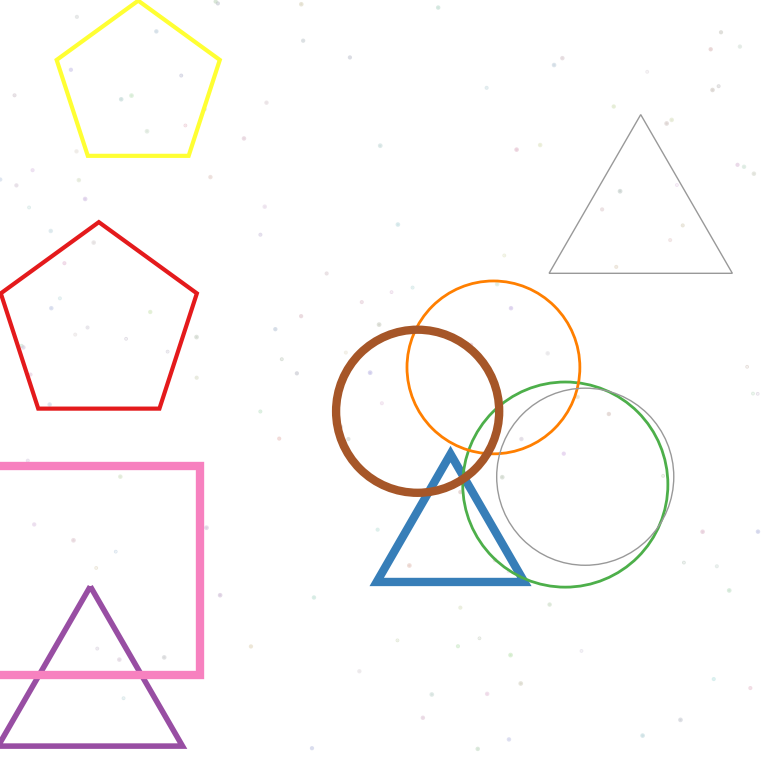[{"shape": "pentagon", "thickness": 1.5, "radius": 0.67, "center": [0.128, 0.578]}, {"shape": "triangle", "thickness": 3, "radius": 0.55, "center": [0.585, 0.3]}, {"shape": "circle", "thickness": 1, "radius": 0.67, "center": [0.734, 0.371]}, {"shape": "triangle", "thickness": 2, "radius": 0.69, "center": [0.117, 0.1]}, {"shape": "circle", "thickness": 1, "radius": 0.56, "center": [0.641, 0.523]}, {"shape": "pentagon", "thickness": 1.5, "radius": 0.56, "center": [0.18, 0.888]}, {"shape": "circle", "thickness": 3, "radius": 0.53, "center": [0.542, 0.466]}, {"shape": "square", "thickness": 3, "radius": 0.68, "center": [0.124, 0.259]}, {"shape": "circle", "thickness": 0.5, "radius": 0.57, "center": [0.76, 0.381]}, {"shape": "triangle", "thickness": 0.5, "radius": 0.69, "center": [0.832, 0.714]}]